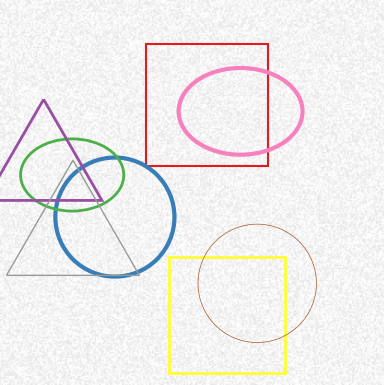[{"shape": "square", "thickness": 1.5, "radius": 0.79, "center": [0.538, 0.728]}, {"shape": "circle", "thickness": 3, "radius": 0.77, "center": [0.298, 0.436]}, {"shape": "oval", "thickness": 2, "radius": 0.67, "center": [0.187, 0.546]}, {"shape": "triangle", "thickness": 2, "radius": 0.87, "center": [0.113, 0.567]}, {"shape": "square", "thickness": 2, "radius": 0.75, "center": [0.59, 0.183]}, {"shape": "circle", "thickness": 0.5, "radius": 0.77, "center": [0.668, 0.264]}, {"shape": "oval", "thickness": 3, "radius": 0.8, "center": [0.625, 0.711]}, {"shape": "triangle", "thickness": 1, "radius": 1.0, "center": [0.189, 0.384]}]